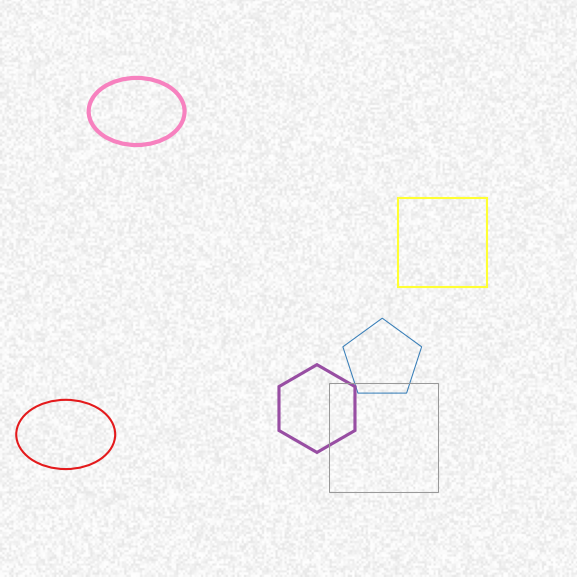[{"shape": "oval", "thickness": 1, "radius": 0.43, "center": [0.114, 0.247]}, {"shape": "pentagon", "thickness": 0.5, "radius": 0.36, "center": [0.662, 0.376]}, {"shape": "hexagon", "thickness": 1.5, "radius": 0.38, "center": [0.549, 0.292]}, {"shape": "square", "thickness": 1, "radius": 0.39, "center": [0.766, 0.579]}, {"shape": "oval", "thickness": 2, "radius": 0.42, "center": [0.237, 0.806]}, {"shape": "square", "thickness": 0.5, "radius": 0.47, "center": [0.664, 0.242]}]